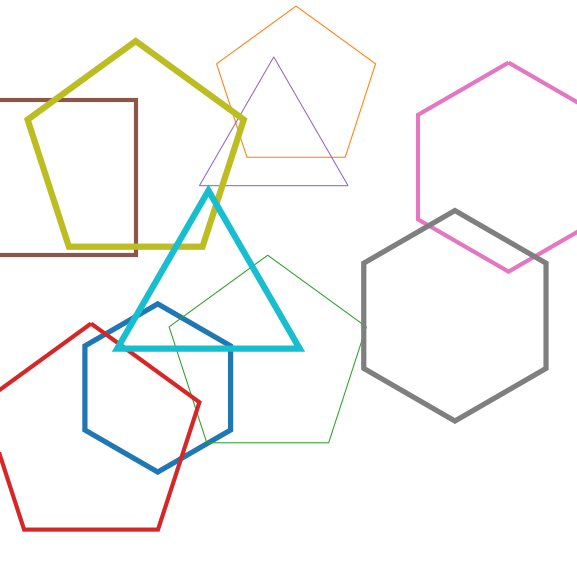[{"shape": "hexagon", "thickness": 2.5, "radius": 0.73, "center": [0.273, 0.327]}, {"shape": "pentagon", "thickness": 0.5, "radius": 0.72, "center": [0.513, 0.844]}, {"shape": "pentagon", "thickness": 0.5, "radius": 0.9, "center": [0.464, 0.378]}, {"shape": "pentagon", "thickness": 2, "radius": 0.99, "center": [0.158, 0.242]}, {"shape": "triangle", "thickness": 0.5, "radius": 0.74, "center": [0.474, 0.752]}, {"shape": "square", "thickness": 2, "radius": 0.67, "center": [0.102, 0.692]}, {"shape": "hexagon", "thickness": 2, "radius": 0.91, "center": [0.881, 0.71]}, {"shape": "hexagon", "thickness": 2.5, "radius": 0.91, "center": [0.788, 0.452]}, {"shape": "pentagon", "thickness": 3, "radius": 0.98, "center": [0.235, 0.731]}, {"shape": "triangle", "thickness": 3, "radius": 0.91, "center": [0.361, 0.487]}]